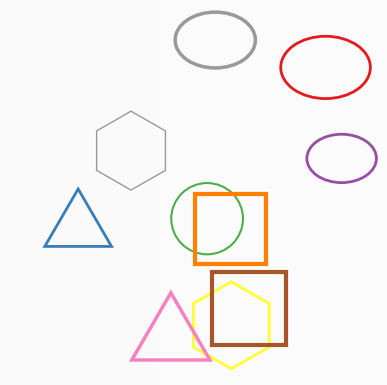[{"shape": "oval", "thickness": 2, "radius": 0.58, "center": [0.84, 0.825]}, {"shape": "triangle", "thickness": 2, "radius": 0.5, "center": [0.202, 0.41]}, {"shape": "circle", "thickness": 1.5, "radius": 0.46, "center": [0.535, 0.432]}, {"shape": "oval", "thickness": 2, "radius": 0.45, "center": [0.882, 0.589]}, {"shape": "square", "thickness": 3, "radius": 0.45, "center": [0.595, 0.405]}, {"shape": "hexagon", "thickness": 2, "radius": 0.56, "center": [0.597, 0.155]}, {"shape": "square", "thickness": 3, "radius": 0.48, "center": [0.643, 0.199]}, {"shape": "triangle", "thickness": 2.5, "radius": 0.58, "center": [0.441, 0.123]}, {"shape": "oval", "thickness": 2.5, "radius": 0.52, "center": [0.556, 0.896]}, {"shape": "hexagon", "thickness": 1, "radius": 0.51, "center": [0.338, 0.609]}]